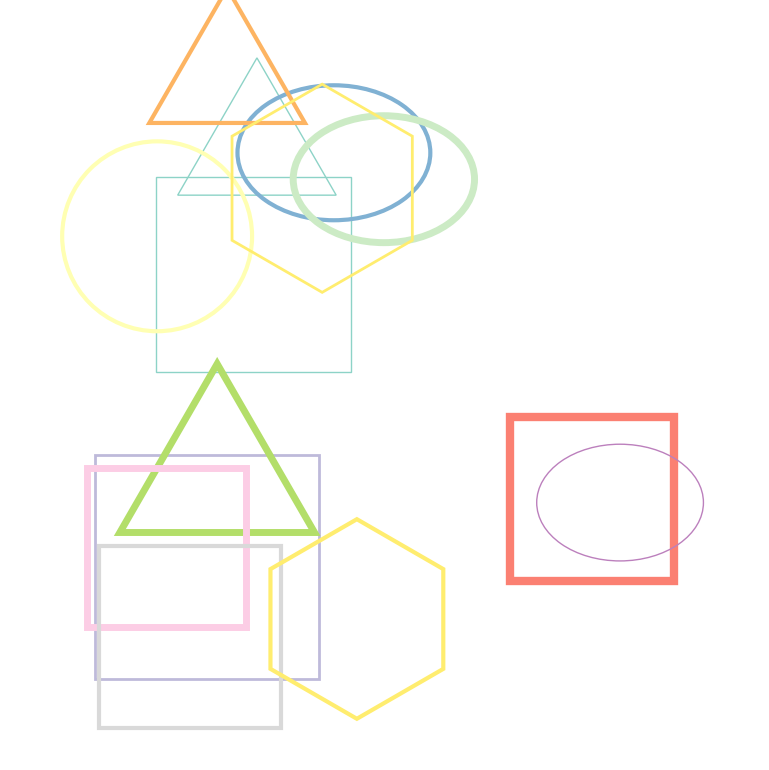[{"shape": "triangle", "thickness": 0.5, "radius": 0.59, "center": [0.334, 0.806]}, {"shape": "square", "thickness": 0.5, "radius": 0.63, "center": [0.329, 0.644]}, {"shape": "circle", "thickness": 1.5, "radius": 0.62, "center": [0.204, 0.693]}, {"shape": "square", "thickness": 1, "radius": 0.73, "center": [0.269, 0.263]}, {"shape": "square", "thickness": 3, "radius": 0.53, "center": [0.769, 0.352]}, {"shape": "oval", "thickness": 1.5, "radius": 0.63, "center": [0.434, 0.802]}, {"shape": "triangle", "thickness": 1.5, "radius": 0.58, "center": [0.295, 0.899]}, {"shape": "triangle", "thickness": 2.5, "radius": 0.73, "center": [0.282, 0.381]}, {"shape": "square", "thickness": 2.5, "radius": 0.51, "center": [0.216, 0.289]}, {"shape": "square", "thickness": 1.5, "radius": 0.59, "center": [0.247, 0.173]}, {"shape": "oval", "thickness": 0.5, "radius": 0.54, "center": [0.805, 0.347]}, {"shape": "oval", "thickness": 2.5, "radius": 0.59, "center": [0.499, 0.767]}, {"shape": "hexagon", "thickness": 1, "radius": 0.68, "center": [0.418, 0.755]}, {"shape": "hexagon", "thickness": 1.5, "radius": 0.65, "center": [0.463, 0.196]}]